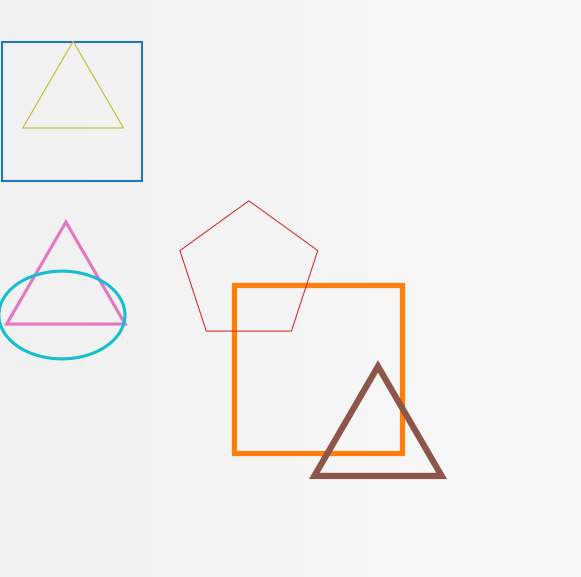[{"shape": "square", "thickness": 1, "radius": 0.6, "center": [0.123, 0.805]}, {"shape": "square", "thickness": 2.5, "radius": 0.73, "center": [0.547, 0.36]}, {"shape": "pentagon", "thickness": 0.5, "radius": 0.62, "center": [0.428, 0.527]}, {"shape": "triangle", "thickness": 3, "radius": 0.63, "center": [0.65, 0.238]}, {"shape": "triangle", "thickness": 1.5, "radius": 0.59, "center": [0.113, 0.497]}, {"shape": "triangle", "thickness": 0.5, "radius": 0.5, "center": [0.126, 0.828]}, {"shape": "oval", "thickness": 1.5, "radius": 0.54, "center": [0.106, 0.454]}]